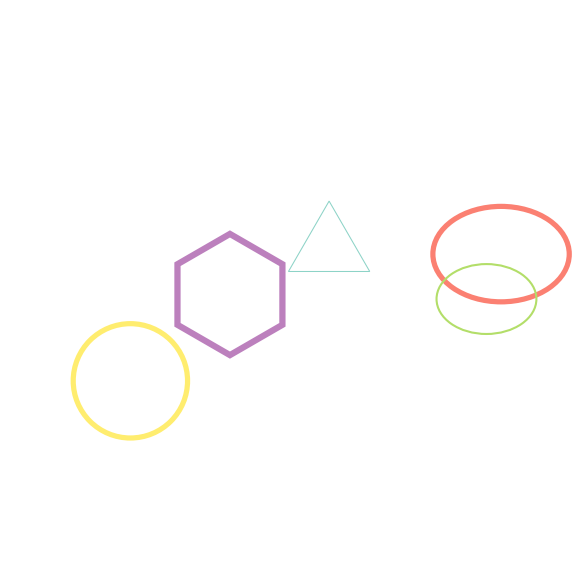[{"shape": "triangle", "thickness": 0.5, "radius": 0.41, "center": [0.57, 0.57]}, {"shape": "oval", "thickness": 2.5, "radius": 0.59, "center": [0.868, 0.559]}, {"shape": "oval", "thickness": 1, "radius": 0.43, "center": [0.842, 0.481]}, {"shape": "hexagon", "thickness": 3, "radius": 0.52, "center": [0.398, 0.489]}, {"shape": "circle", "thickness": 2.5, "radius": 0.49, "center": [0.226, 0.34]}]